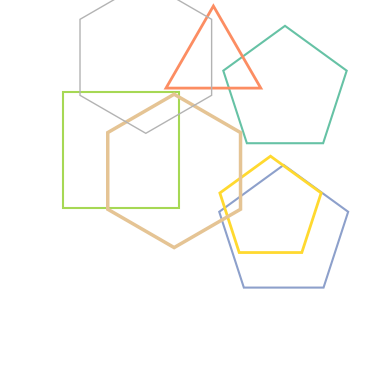[{"shape": "pentagon", "thickness": 1.5, "radius": 0.84, "center": [0.74, 0.764]}, {"shape": "triangle", "thickness": 2, "radius": 0.71, "center": [0.554, 0.842]}, {"shape": "pentagon", "thickness": 1.5, "radius": 0.88, "center": [0.737, 0.395]}, {"shape": "square", "thickness": 1.5, "radius": 0.75, "center": [0.315, 0.61]}, {"shape": "pentagon", "thickness": 2, "radius": 0.69, "center": [0.703, 0.456]}, {"shape": "hexagon", "thickness": 2.5, "radius": 1.0, "center": [0.452, 0.556]}, {"shape": "hexagon", "thickness": 1, "radius": 0.99, "center": [0.379, 0.851]}]